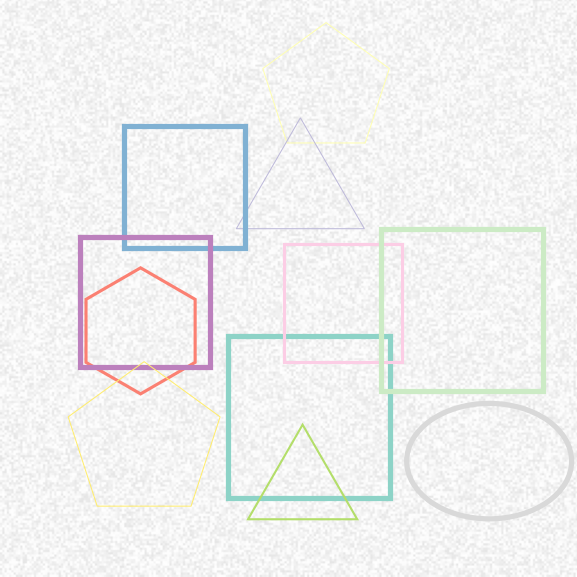[{"shape": "square", "thickness": 2.5, "radius": 0.7, "center": [0.535, 0.278]}, {"shape": "pentagon", "thickness": 0.5, "radius": 0.58, "center": [0.565, 0.845]}, {"shape": "triangle", "thickness": 0.5, "radius": 0.64, "center": [0.52, 0.667]}, {"shape": "hexagon", "thickness": 1.5, "radius": 0.55, "center": [0.243, 0.426]}, {"shape": "square", "thickness": 2.5, "radius": 0.53, "center": [0.319, 0.675]}, {"shape": "triangle", "thickness": 1, "radius": 0.55, "center": [0.524, 0.155]}, {"shape": "square", "thickness": 1.5, "radius": 0.51, "center": [0.593, 0.474]}, {"shape": "oval", "thickness": 2.5, "radius": 0.71, "center": [0.847, 0.201]}, {"shape": "square", "thickness": 2.5, "radius": 0.56, "center": [0.251, 0.476]}, {"shape": "square", "thickness": 2.5, "radius": 0.7, "center": [0.801, 0.463]}, {"shape": "pentagon", "thickness": 0.5, "radius": 0.69, "center": [0.25, 0.235]}]